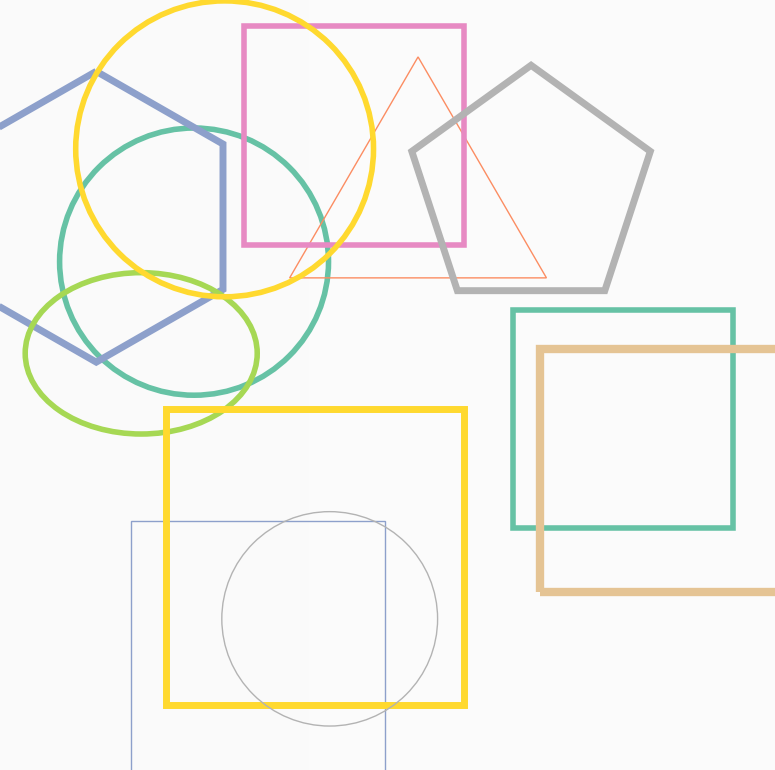[{"shape": "square", "thickness": 2, "radius": 0.71, "center": [0.803, 0.456]}, {"shape": "circle", "thickness": 2, "radius": 0.87, "center": [0.25, 0.66]}, {"shape": "triangle", "thickness": 0.5, "radius": 0.96, "center": [0.539, 0.735]}, {"shape": "hexagon", "thickness": 2.5, "radius": 0.94, "center": [0.124, 0.719]}, {"shape": "square", "thickness": 0.5, "radius": 0.82, "center": [0.332, 0.159]}, {"shape": "square", "thickness": 2, "radius": 0.71, "center": [0.456, 0.824]}, {"shape": "oval", "thickness": 2, "radius": 0.75, "center": [0.182, 0.541]}, {"shape": "circle", "thickness": 2, "radius": 0.96, "center": [0.29, 0.807]}, {"shape": "square", "thickness": 2.5, "radius": 0.96, "center": [0.406, 0.277]}, {"shape": "square", "thickness": 3, "radius": 0.79, "center": [0.854, 0.389]}, {"shape": "pentagon", "thickness": 2.5, "radius": 0.81, "center": [0.685, 0.753]}, {"shape": "circle", "thickness": 0.5, "radius": 0.7, "center": [0.425, 0.196]}]